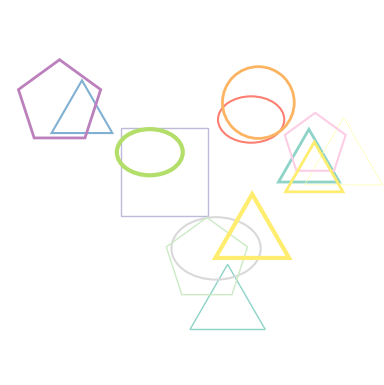[{"shape": "triangle", "thickness": 1, "radius": 0.56, "center": [0.591, 0.201]}, {"shape": "triangle", "thickness": 2, "radius": 0.46, "center": [0.802, 0.573]}, {"shape": "triangle", "thickness": 0.5, "radius": 0.58, "center": [0.892, 0.578]}, {"shape": "square", "thickness": 1, "radius": 0.57, "center": [0.427, 0.553]}, {"shape": "oval", "thickness": 1.5, "radius": 0.43, "center": [0.652, 0.69]}, {"shape": "triangle", "thickness": 1.5, "radius": 0.46, "center": [0.213, 0.7]}, {"shape": "circle", "thickness": 2, "radius": 0.47, "center": [0.671, 0.734]}, {"shape": "oval", "thickness": 3, "radius": 0.43, "center": [0.389, 0.605]}, {"shape": "pentagon", "thickness": 1.5, "radius": 0.42, "center": [0.819, 0.624]}, {"shape": "oval", "thickness": 1.5, "radius": 0.58, "center": [0.561, 0.355]}, {"shape": "pentagon", "thickness": 2, "radius": 0.56, "center": [0.155, 0.733]}, {"shape": "pentagon", "thickness": 1, "radius": 0.55, "center": [0.537, 0.324]}, {"shape": "triangle", "thickness": 3, "radius": 0.55, "center": [0.655, 0.385]}, {"shape": "triangle", "thickness": 2, "radius": 0.43, "center": [0.816, 0.545]}]